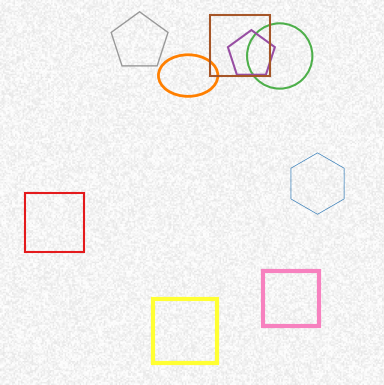[{"shape": "square", "thickness": 1.5, "radius": 0.38, "center": [0.142, 0.423]}, {"shape": "hexagon", "thickness": 0.5, "radius": 0.4, "center": [0.825, 0.523]}, {"shape": "circle", "thickness": 1.5, "radius": 0.42, "center": [0.727, 0.855]}, {"shape": "pentagon", "thickness": 1.5, "radius": 0.32, "center": [0.653, 0.858]}, {"shape": "oval", "thickness": 2, "radius": 0.39, "center": [0.489, 0.804]}, {"shape": "square", "thickness": 3, "radius": 0.41, "center": [0.481, 0.14]}, {"shape": "square", "thickness": 1.5, "radius": 0.39, "center": [0.623, 0.882]}, {"shape": "square", "thickness": 3, "radius": 0.36, "center": [0.756, 0.225]}, {"shape": "pentagon", "thickness": 1, "radius": 0.39, "center": [0.363, 0.892]}]